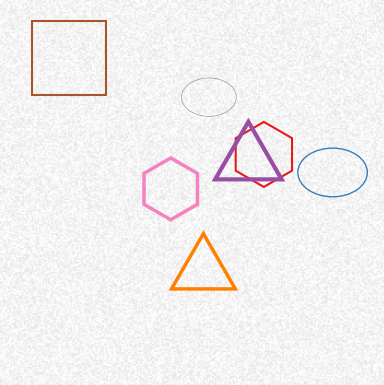[{"shape": "hexagon", "thickness": 1.5, "radius": 0.42, "center": [0.685, 0.599]}, {"shape": "oval", "thickness": 1, "radius": 0.45, "center": [0.864, 0.552]}, {"shape": "triangle", "thickness": 3, "radius": 0.5, "center": [0.645, 0.584]}, {"shape": "triangle", "thickness": 2.5, "radius": 0.48, "center": [0.528, 0.297]}, {"shape": "square", "thickness": 1.5, "radius": 0.48, "center": [0.179, 0.849]}, {"shape": "hexagon", "thickness": 2.5, "radius": 0.4, "center": [0.443, 0.509]}, {"shape": "oval", "thickness": 0.5, "radius": 0.36, "center": [0.543, 0.748]}]